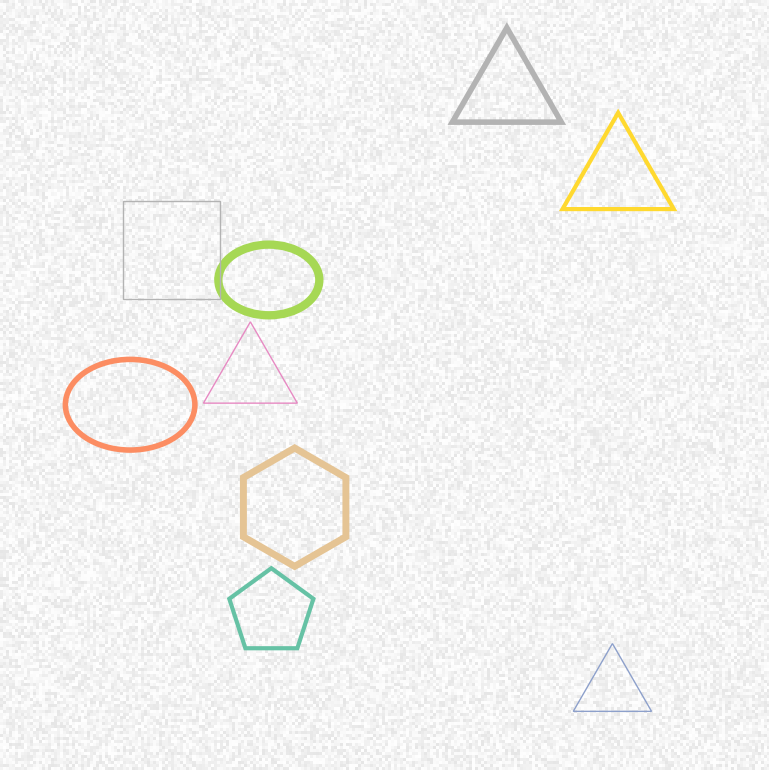[{"shape": "pentagon", "thickness": 1.5, "radius": 0.29, "center": [0.352, 0.205]}, {"shape": "oval", "thickness": 2, "radius": 0.42, "center": [0.169, 0.474]}, {"shape": "triangle", "thickness": 0.5, "radius": 0.29, "center": [0.795, 0.106]}, {"shape": "triangle", "thickness": 0.5, "radius": 0.35, "center": [0.325, 0.512]}, {"shape": "oval", "thickness": 3, "radius": 0.33, "center": [0.349, 0.636]}, {"shape": "triangle", "thickness": 1.5, "radius": 0.42, "center": [0.803, 0.77]}, {"shape": "hexagon", "thickness": 2.5, "radius": 0.38, "center": [0.383, 0.341]}, {"shape": "triangle", "thickness": 2, "radius": 0.41, "center": [0.658, 0.882]}, {"shape": "square", "thickness": 0.5, "radius": 0.32, "center": [0.223, 0.676]}]